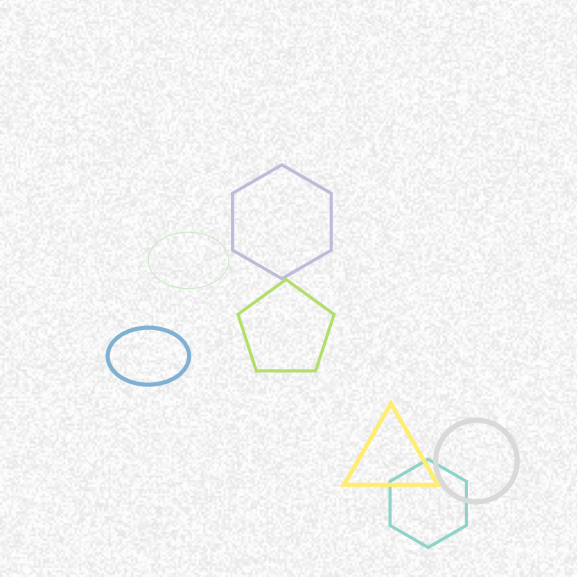[{"shape": "hexagon", "thickness": 1.5, "radius": 0.38, "center": [0.741, 0.127]}, {"shape": "hexagon", "thickness": 1.5, "radius": 0.49, "center": [0.488, 0.615]}, {"shape": "oval", "thickness": 2, "radius": 0.35, "center": [0.257, 0.382]}, {"shape": "pentagon", "thickness": 1.5, "radius": 0.44, "center": [0.495, 0.428]}, {"shape": "circle", "thickness": 2.5, "radius": 0.35, "center": [0.825, 0.201]}, {"shape": "oval", "thickness": 0.5, "radius": 0.35, "center": [0.326, 0.548]}, {"shape": "triangle", "thickness": 2, "radius": 0.47, "center": [0.677, 0.207]}]